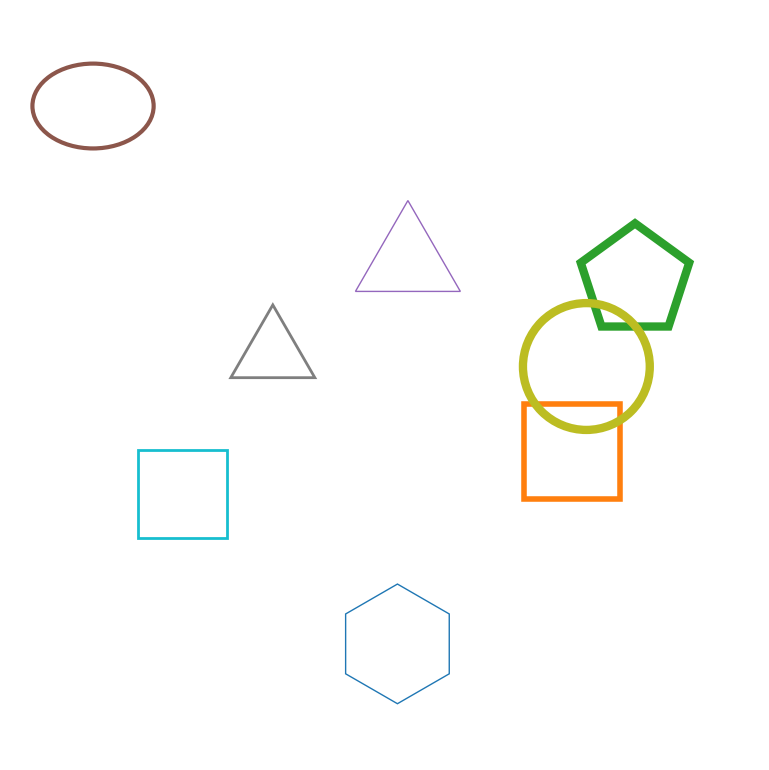[{"shape": "hexagon", "thickness": 0.5, "radius": 0.39, "center": [0.516, 0.164]}, {"shape": "square", "thickness": 2, "radius": 0.31, "center": [0.743, 0.414]}, {"shape": "pentagon", "thickness": 3, "radius": 0.37, "center": [0.825, 0.636]}, {"shape": "triangle", "thickness": 0.5, "radius": 0.39, "center": [0.53, 0.661]}, {"shape": "oval", "thickness": 1.5, "radius": 0.39, "center": [0.121, 0.862]}, {"shape": "triangle", "thickness": 1, "radius": 0.32, "center": [0.354, 0.541]}, {"shape": "circle", "thickness": 3, "radius": 0.41, "center": [0.762, 0.524]}, {"shape": "square", "thickness": 1, "radius": 0.29, "center": [0.237, 0.359]}]